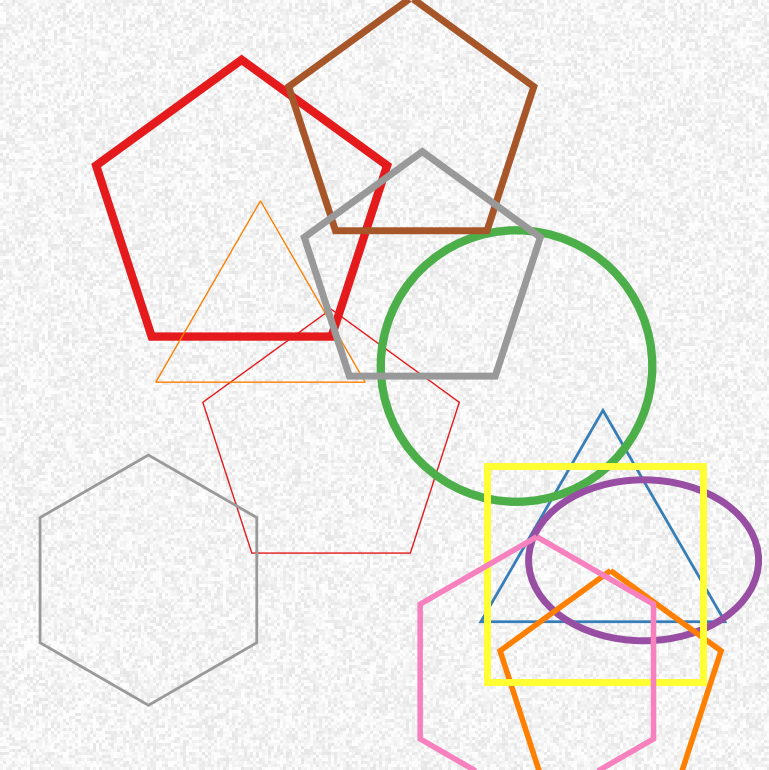[{"shape": "pentagon", "thickness": 0.5, "radius": 0.88, "center": [0.43, 0.423]}, {"shape": "pentagon", "thickness": 3, "radius": 0.99, "center": [0.314, 0.724]}, {"shape": "triangle", "thickness": 1, "radius": 0.92, "center": [0.783, 0.284]}, {"shape": "circle", "thickness": 3, "radius": 0.88, "center": [0.671, 0.525]}, {"shape": "oval", "thickness": 2.5, "radius": 0.75, "center": [0.836, 0.272]}, {"shape": "pentagon", "thickness": 2, "radius": 0.75, "center": [0.793, 0.108]}, {"shape": "triangle", "thickness": 0.5, "radius": 0.79, "center": [0.338, 0.582]}, {"shape": "square", "thickness": 2.5, "radius": 0.7, "center": [0.772, 0.254]}, {"shape": "pentagon", "thickness": 2.5, "radius": 0.84, "center": [0.534, 0.836]}, {"shape": "hexagon", "thickness": 2, "radius": 0.87, "center": [0.697, 0.128]}, {"shape": "pentagon", "thickness": 2.5, "radius": 0.81, "center": [0.548, 0.642]}, {"shape": "hexagon", "thickness": 1, "radius": 0.81, "center": [0.193, 0.247]}]